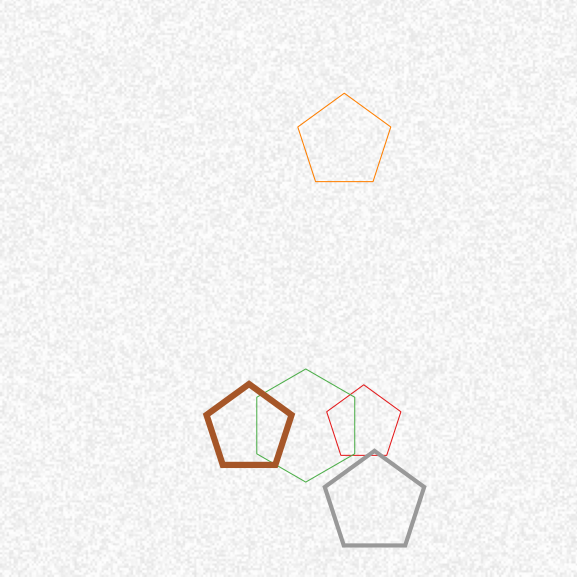[{"shape": "pentagon", "thickness": 0.5, "radius": 0.34, "center": [0.63, 0.265]}, {"shape": "hexagon", "thickness": 0.5, "radius": 0.49, "center": [0.529, 0.262]}, {"shape": "pentagon", "thickness": 0.5, "radius": 0.42, "center": [0.596, 0.753]}, {"shape": "pentagon", "thickness": 3, "radius": 0.39, "center": [0.431, 0.257]}, {"shape": "pentagon", "thickness": 2, "radius": 0.45, "center": [0.648, 0.128]}]